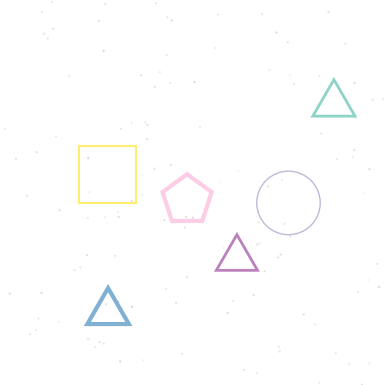[{"shape": "triangle", "thickness": 2, "radius": 0.32, "center": [0.867, 0.73]}, {"shape": "circle", "thickness": 1, "radius": 0.41, "center": [0.749, 0.473]}, {"shape": "triangle", "thickness": 3, "radius": 0.31, "center": [0.281, 0.189]}, {"shape": "pentagon", "thickness": 3, "radius": 0.34, "center": [0.486, 0.48]}, {"shape": "triangle", "thickness": 2, "radius": 0.31, "center": [0.615, 0.329]}, {"shape": "square", "thickness": 1.5, "radius": 0.37, "center": [0.28, 0.547]}]